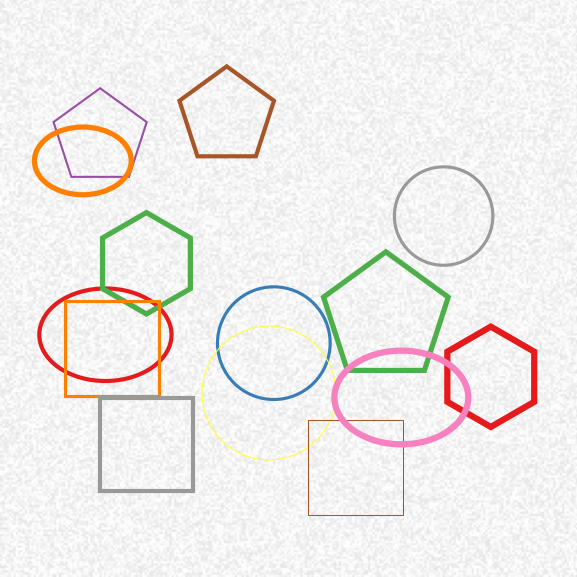[{"shape": "hexagon", "thickness": 3, "radius": 0.43, "center": [0.85, 0.347]}, {"shape": "oval", "thickness": 2, "radius": 0.57, "center": [0.183, 0.42]}, {"shape": "circle", "thickness": 1.5, "radius": 0.49, "center": [0.474, 0.405]}, {"shape": "pentagon", "thickness": 2.5, "radius": 0.57, "center": [0.668, 0.45]}, {"shape": "hexagon", "thickness": 2.5, "radius": 0.44, "center": [0.254, 0.543]}, {"shape": "pentagon", "thickness": 1, "radius": 0.42, "center": [0.173, 0.762]}, {"shape": "square", "thickness": 1.5, "radius": 0.41, "center": [0.194, 0.396]}, {"shape": "oval", "thickness": 2.5, "radius": 0.42, "center": [0.143, 0.721]}, {"shape": "circle", "thickness": 0.5, "radius": 0.58, "center": [0.466, 0.319]}, {"shape": "square", "thickness": 0.5, "radius": 0.41, "center": [0.616, 0.189]}, {"shape": "pentagon", "thickness": 2, "radius": 0.43, "center": [0.393, 0.798]}, {"shape": "oval", "thickness": 3, "radius": 0.58, "center": [0.695, 0.311]}, {"shape": "circle", "thickness": 1.5, "radius": 0.43, "center": [0.768, 0.625]}, {"shape": "square", "thickness": 2, "radius": 0.4, "center": [0.254, 0.229]}]